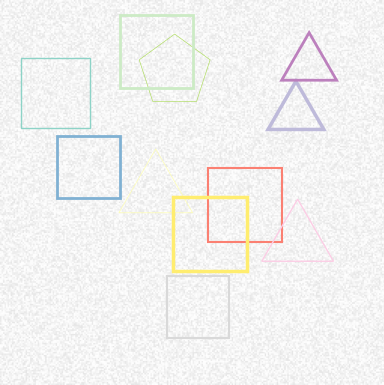[{"shape": "square", "thickness": 1, "radius": 0.45, "center": [0.144, 0.759]}, {"shape": "triangle", "thickness": 0.5, "radius": 0.55, "center": [0.405, 0.503]}, {"shape": "triangle", "thickness": 2.5, "radius": 0.42, "center": [0.769, 0.706]}, {"shape": "square", "thickness": 1.5, "radius": 0.48, "center": [0.635, 0.468]}, {"shape": "square", "thickness": 2, "radius": 0.41, "center": [0.229, 0.566]}, {"shape": "pentagon", "thickness": 0.5, "radius": 0.48, "center": [0.454, 0.815]}, {"shape": "triangle", "thickness": 1, "radius": 0.54, "center": [0.773, 0.375]}, {"shape": "square", "thickness": 1.5, "radius": 0.4, "center": [0.514, 0.202]}, {"shape": "triangle", "thickness": 2, "radius": 0.41, "center": [0.803, 0.833]}, {"shape": "square", "thickness": 2, "radius": 0.47, "center": [0.407, 0.865]}, {"shape": "square", "thickness": 2.5, "radius": 0.48, "center": [0.546, 0.393]}]